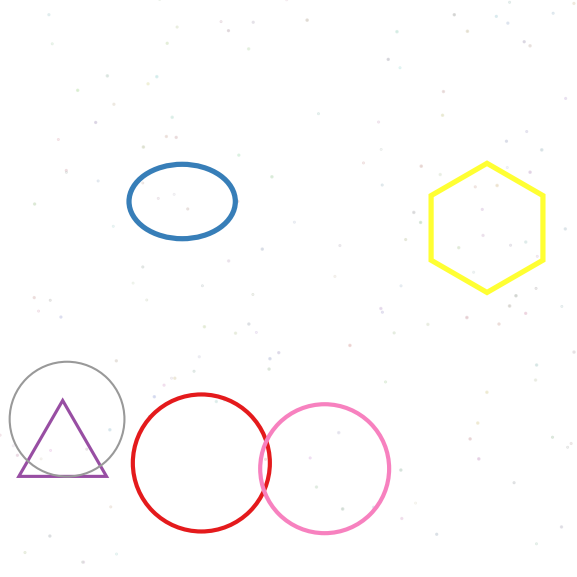[{"shape": "circle", "thickness": 2, "radius": 0.59, "center": [0.349, 0.197]}, {"shape": "oval", "thickness": 2.5, "radius": 0.46, "center": [0.315, 0.65]}, {"shape": "triangle", "thickness": 1.5, "radius": 0.44, "center": [0.109, 0.218]}, {"shape": "hexagon", "thickness": 2.5, "radius": 0.56, "center": [0.843, 0.605]}, {"shape": "circle", "thickness": 2, "radius": 0.56, "center": [0.562, 0.188]}, {"shape": "circle", "thickness": 1, "radius": 0.5, "center": [0.116, 0.273]}]